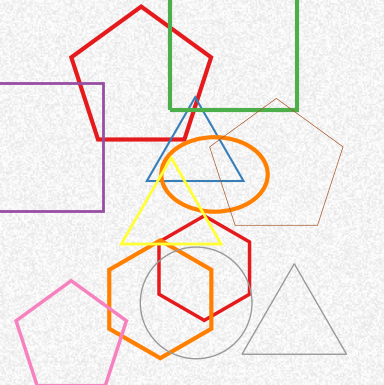[{"shape": "hexagon", "thickness": 2.5, "radius": 0.68, "center": [0.531, 0.304]}, {"shape": "pentagon", "thickness": 3, "radius": 0.95, "center": [0.367, 0.792]}, {"shape": "triangle", "thickness": 1.5, "radius": 0.73, "center": [0.507, 0.602]}, {"shape": "square", "thickness": 3, "radius": 0.82, "center": [0.606, 0.88]}, {"shape": "square", "thickness": 2, "radius": 0.83, "center": [0.101, 0.618]}, {"shape": "hexagon", "thickness": 3, "radius": 0.77, "center": [0.416, 0.223]}, {"shape": "oval", "thickness": 3, "radius": 0.69, "center": [0.557, 0.547]}, {"shape": "triangle", "thickness": 2, "radius": 0.75, "center": [0.445, 0.441]}, {"shape": "pentagon", "thickness": 0.5, "radius": 0.91, "center": [0.718, 0.562]}, {"shape": "pentagon", "thickness": 2.5, "radius": 0.75, "center": [0.185, 0.12]}, {"shape": "circle", "thickness": 1, "radius": 0.73, "center": [0.509, 0.213]}, {"shape": "triangle", "thickness": 1, "radius": 0.78, "center": [0.764, 0.158]}]